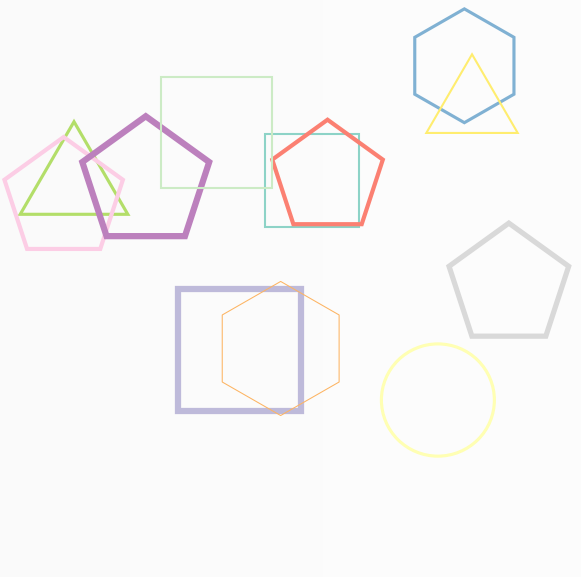[{"shape": "square", "thickness": 1, "radius": 0.41, "center": [0.537, 0.687]}, {"shape": "circle", "thickness": 1.5, "radius": 0.49, "center": [0.753, 0.306]}, {"shape": "square", "thickness": 3, "radius": 0.53, "center": [0.412, 0.393]}, {"shape": "pentagon", "thickness": 2, "radius": 0.5, "center": [0.564, 0.692]}, {"shape": "hexagon", "thickness": 1.5, "radius": 0.49, "center": [0.799, 0.885]}, {"shape": "hexagon", "thickness": 0.5, "radius": 0.58, "center": [0.483, 0.396]}, {"shape": "triangle", "thickness": 1.5, "radius": 0.53, "center": [0.127, 0.681]}, {"shape": "pentagon", "thickness": 2, "radius": 0.54, "center": [0.11, 0.655]}, {"shape": "pentagon", "thickness": 2.5, "radius": 0.54, "center": [0.875, 0.505]}, {"shape": "pentagon", "thickness": 3, "radius": 0.57, "center": [0.251, 0.683]}, {"shape": "square", "thickness": 1, "radius": 0.48, "center": [0.373, 0.77]}, {"shape": "triangle", "thickness": 1, "radius": 0.45, "center": [0.812, 0.814]}]